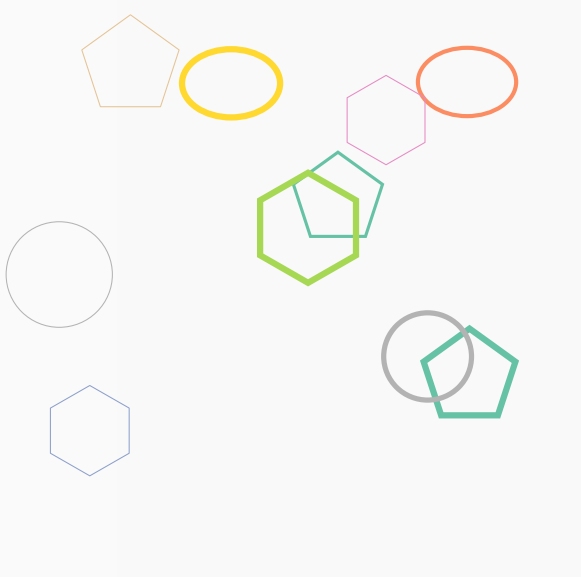[{"shape": "pentagon", "thickness": 3, "radius": 0.41, "center": [0.808, 0.347]}, {"shape": "pentagon", "thickness": 1.5, "radius": 0.4, "center": [0.581, 0.655]}, {"shape": "oval", "thickness": 2, "radius": 0.42, "center": [0.804, 0.857]}, {"shape": "hexagon", "thickness": 0.5, "radius": 0.39, "center": [0.154, 0.253]}, {"shape": "hexagon", "thickness": 0.5, "radius": 0.39, "center": [0.664, 0.791]}, {"shape": "hexagon", "thickness": 3, "radius": 0.48, "center": [0.53, 0.605]}, {"shape": "oval", "thickness": 3, "radius": 0.42, "center": [0.398, 0.855]}, {"shape": "pentagon", "thickness": 0.5, "radius": 0.44, "center": [0.224, 0.886]}, {"shape": "circle", "thickness": 0.5, "radius": 0.46, "center": [0.102, 0.524]}, {"shape": "circle", "thickness": 2.5, "radius": 0.38, "center": [0.736, 0.382]}]